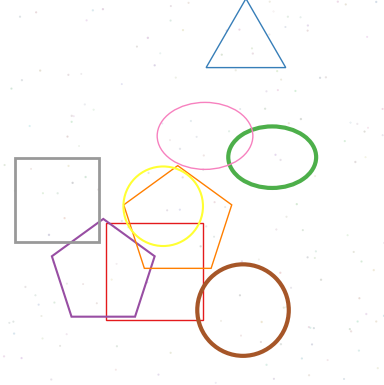[{"shape": "square", "thickness": 1, "radius": 0.63, "center": [0.402, 0.295]}, {"shape": "triangle", "thickness": 1, "radius": 0.6, "center": [0.639, 0.884]}, {"shape": "oval", "thickness": 3, "radius": 0.57, "center": [0.707, 0.592]}, {"shape": "pentagon", "thickness": 1.5, "radius": 0.7, "center": [0.268, 0.291]}, {"shape": "pentagon", "thickness": 1, "radius": 0.74, "center": [0.462, 0.422]}, {"shape": "circle", "thickness": 1.5, "radius": 0.52, "center": [0.424, 0.464]}, {"shape": "circle", "thickness": 3, "radius": 0.59, "center": [0.631, 0.195]}, {"shape": "oval", "thickness": 1, "radius": 0.62, "center": [0.533, 0.647]}, {"shape": "square", "thickness": 2, "radius": 0.54, "center": [0.148, 0.48]}]